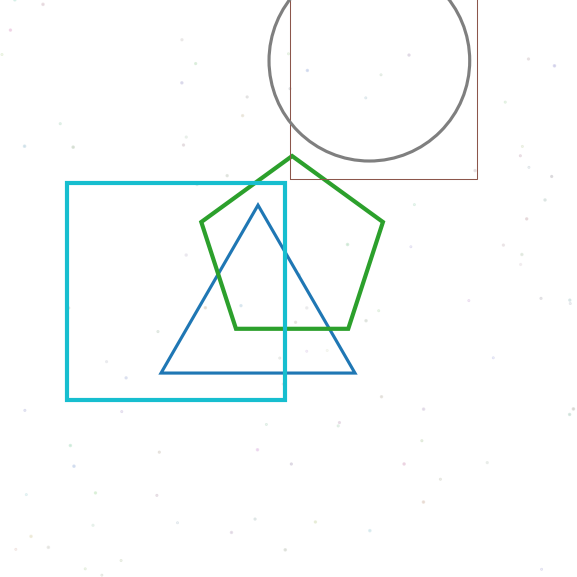[{"shape": "triangle", "thickness": 1.5, "radius": 0.97, "center": [0.447, 0.45]}, {"shape": "pentagon", "thickness": 2, "radius": 0.83, "center": [0.506, 0.564]}, {"shape": "square", "thickness": 0.5, "radius": 0.81, "center": [0.664, 0.85]}, {"shape": "circle", "thickness": 1.5, "radius": 0.87, "center": [0.64, 0.894]}, {"shape": "square", "thickness": 2, "radius": 0.94, "center": [0.305, 0.494]}]